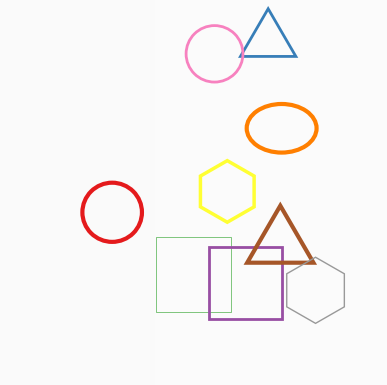[{"shape": "circle", "thickness": 3, "radius": 0.38, "center": [0.289, 0.449]}, {"shape": "triangle", "thickness": 2, "radius": 0.41, "center": [0.692, 0.895]}, {"shape": "square", "thickness": 0.5, "radius": 0.49, "center": [0.5, 0.287]}, {"shape": "square", "thickness": 2, "radius": 0.47, "center": [0.633, 0.265]}, {"shape": "oval", "thickness": 3, "radius": 0.45, "center": [0.727, 0.667]}, {"shape": "hexagon", "thickness": 2.5, "radius": 0.4, "center": [0.587, 0.503]}, {"shape": "triangle", "thickness": 3, "radius": 0.49, "center": [0.723, 0.367]}, {"shape": "circle", "thickness": 2, "radius": 0.37, "center": [0.554, 0.86]}, {"shape": "hexagon", "thickness": 1, "radius": 0.43, "center": [0.814, 0.246]}]